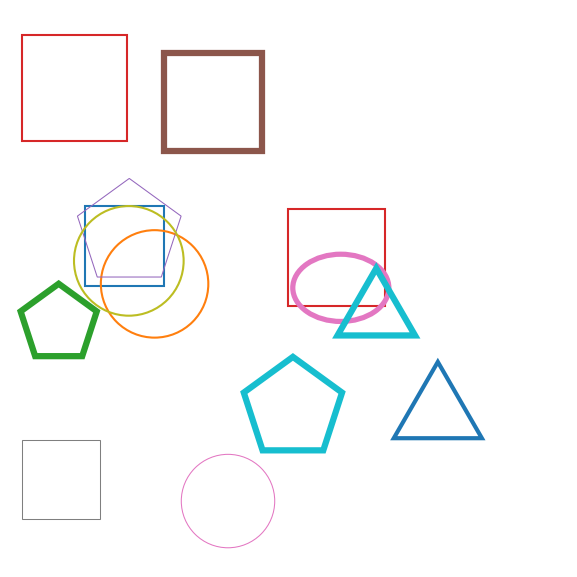[{"shape": "triangle", "thickness": 2, "radius": 0.44, "center": [0.758, 0.284]}, {"shape": "square", "thickness": 1, "radius": 0.34, "center": [0.215, 0.573]}, {"shape": "circle", "thickness": 1, "radius": 0.47, "center": [0.268, 0.508]}, {"shape": "pentagon", "thickness": 3, "radius": 0.35, "center": [0.102, 0.438]}, {"shape": "square", "thickness": 1, "radius": 0.46, "center": [0.129, 0.847]}, {"shape": "square", "thickness": 1, "radius": 0.42, "center": [0.583, 0.554]}, {"shape": "pentagon", "thickness": 0.5, "radius": 0.47, "center": [0.224, 0.596]}, {"shape": "square", "thickness": 3, "radius": 0.42, "center": [0.369, 0.822]}, {"shape": "circle", "thickness": 0.5, "radius": 0.4, "center": [0.395, 0.131]}, {"shape": "oval", "thickness": 2.5, "radius": 0.42, "center": [0.59, 0.501]}, {"shape": "square", "thickness": 0.5, "radius": 0.34, "center": [0.106, 0.168]}, {"shape": "circle", "thickness": 1, "radius": 0.47, "center": [0.223, 0.547]}, {"shape": "triangle", "thickness": 3, "radius": 0.39, "center": [0.652, 0.457]}, {"shape": "pentagon", "thickness": 3, "radius": 0.45, "center": [0.507, 0.292]}]